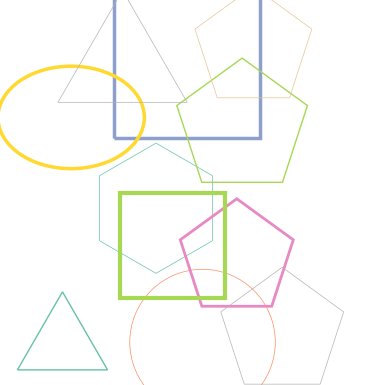[{"shape": "triangle", "thickness": 1, "radius": 0.68, "center": [0.162, 0.107]}, {"shape": "hexagon", "thickness": 0.5, "radius": 0.85, "center": [0.405, 0.459]}, {"shape": "circle", "thickness": 0.5, "radius": 0.95, "center": [0.526, 0.112]}, {"shape": "square", "thickness": 2.5, "radius": 0.95, "center": [0.485, 0.831]}, {"shape": "pentagon", "thickness": 2, "radius": 0.77, "center": [0.615, 0.329]}, {"shape": "pentagon", "thickness": 1, "radius": 0.89, "center": [0.629, 0.671]}, {"shape": "square", "thickness": 3, "radius": 0.68, "center": [0.447, 0.363]}, {"shape": "oval", "thickness": 2.5, "radius": 0.95, "center": [0.185, 0.695]}, {"shape": "pentagon", "thickness": 0.5, "radius": 0.8, "center": [0.658, 0.875]}, {"shape": "pentagon", "thickness": 0.5, "radius": 0.84, "center": [0.733, 0.138]}, {"shape": "triangle", "thickness": 0.5, "radius": 0.97, "center": [0.318, 0.831]}]